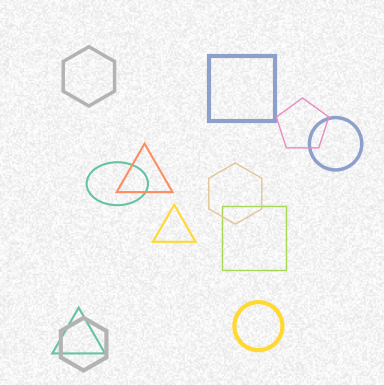[{"shape": "triangle", "thickness": 1.5, "radius": 0.4, "center": [0.204, 0.122]}, {"shape": "oval", "thickness": 1.5, "radius": 0.4, "center": [0.305, 0.523]}, {"shape": "triangle", "thickness": 1.5, "radius": 0.42, "center": [0.376, 0.543]}, {"shape": "square", "thickness": 3, "radius": 0.42, "center": [0.629, 0.769]}, {"shape": "circle", "thickness": 2.5, "radius": 0.34, "center": [0.872, 0.627]}, {"shape": "pentagon", "thickness": 1, "radius": 0.36, "center": [0.786, 0.674]}, {"shape": "square", "thickness": 1, "radius": 0.42, "center": [0.66, 0.382]}, {"shape": "circle", "thickness": 3, "radius": 0.31, "center": [0.671, 0.153]}, {"shape": "triangle", "thickness": 1.5, "radius": 0.32, "center": [0.453, 0.404]}, {"shape": "hexagon", "thickness": 1, "radius": 0.4, "center": [0.611, 0.497]}, {"shape": "hexagon", "thickness": 2.5, "radius": 0.38, "center": [0.231, 0.802]}, {"shape": "hexagon", "thickness": 3, "radius": 0.34, "center": [0.217, 0.106]}]